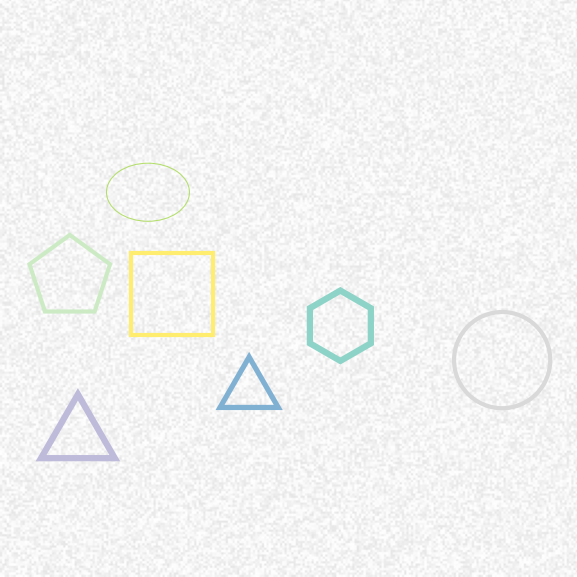[{"shape": "hexagon", "thickness": 3, "radius": 0.3, "center": [0.589, 0.435]}, {"shape": "triangle", "thickness": 3, "radius": 0.37, "center": [0.135, 0.243]}, {"shape": "triangle", "thickness": 2.5, "radius": 0.29, "center": [0.431, 0.323]}, {"shape": "oval", "thickness": 0.5, "radius": 0.36, "center": [0.256, 0.666]}, {"shape": "circle", "thickness": 2, "radius": 0.42, "center": [0.869, 0.376]}, {"shape": "pentagon", "thickness": 2, "radius": 0.37, "center": [0.121, 0.519]}, {"shape": "square", "thickness": 2, "radius": 0.35, "center": [0.299, 0.49]}]